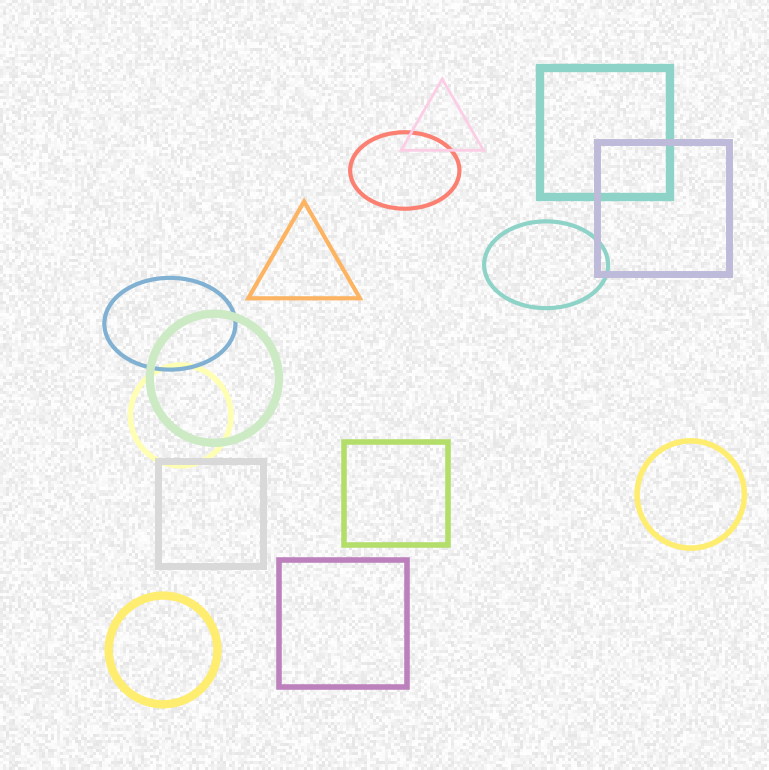[{"shape": "oval", "thickness": 1.5, "radius": 0.4, "center": [0.709, 0.656]}, {"shape": "square", "thickness": 3, "radius": 0.42, "center": [0.786, 0.828]}, {"shape": "circle", "thickness": 2, "radius": 0.33, "center": [0.235, 0.46]}, {"shape": "square", "thickness": 2.5, "radius": 0.43, "center": [0.861, 0.73]}, {"shape": "oval", "thickness": 1.5, "radius": 0.35, "center": [0.526, 0.779]}, {"shape": "oval", "thickness": 1.5, "radius": 0.43, "center": [0.221, 0.58]}, {"shape": "triangle", "thickness": 1.5, "radius": 0.42, "center": [0.395, 0.654]}, {"shape": "square", "thickness": 2, "radius": 0.34, "center": [0.514, 0.359]}, {"shape": "triangle", "thickness": 1, "radius": 0.31, "center": [0.574, 0.836]}, {"shape": "square", "thickness": 2.5, "radius": 0.34, "center": [0.273, 0.333]}, {"shape": "square", "thickness": 2, "radius": 0.41, "center": [0.445, 0.19]}, {"shape": "circle", "thickness": 3, "radius": 0.42, "center": [0.278, 0.509]}, {"shape": "circle", "thickness": 2, "radius": 0.35, "center": [0.897, 0.358]}, {"shape": "circle", "thickness": 3, "radius": 0.35, "center": [0.212, 0.156]}]